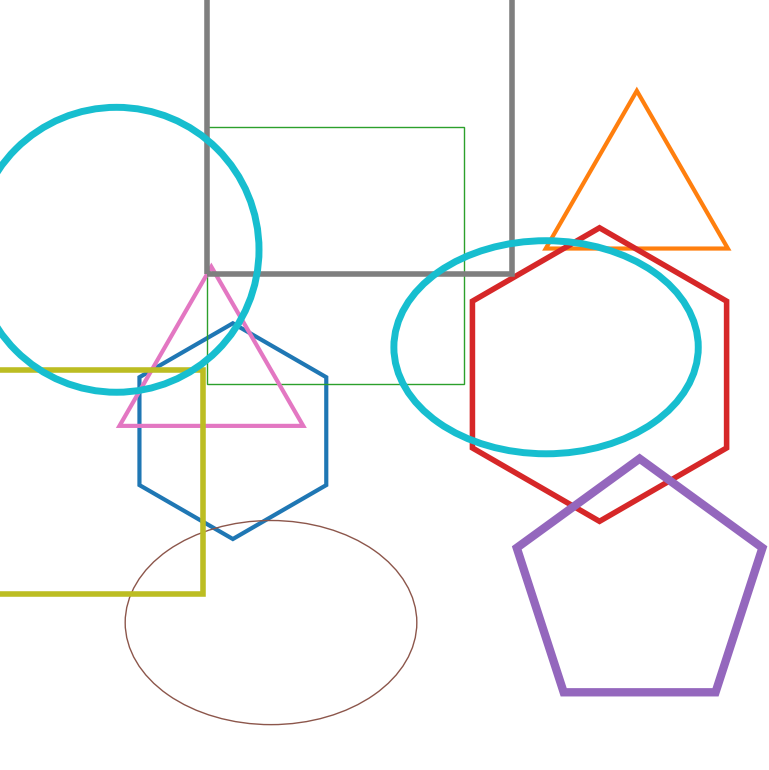[{"shape": "hexagon", "thickness": 1.5, "radius": 0.7, "center": [0.302, 0.44]}, {"shape": "triangle", "thickness": 1.5, "radius": 0.68, "center": [0.827, 0.746]}, {"shape": "square", "thickness": 0.5, "radius": 0.83, "center": [0.436, 0.668]}, {"shape": "hexagon", "thickness": 2, "radius": 0.95, "center": [0.779, 0.514]}, {"shape": "pentagon", "thickness": 3, "radius": 0.84, "center": [0.831, 0.237]}, {"shape": "oval", "thickness": 0.5, "radius": 0.95, "center": [0.352, 0.191]}, {"shape": "triangle", "thickness": 1.5, "radius": 0.69, "center": [0.274, 0.516]}, {"shape": "square", "thickness": 2, "radius": 0.99, "center": [0.467, 0.842]}, {"shape": "square", "thickness": 2, "radius": 0.73, "center": [0.118, 0.374]}, {"shape": "oval", "thickness": 2.5, "radius": 0.99, "center": [0.709, 0.549]}, {"shape": "circle", "thickness": 2.5, "radius": 0.93, "center": [0.151, 0.676]}]